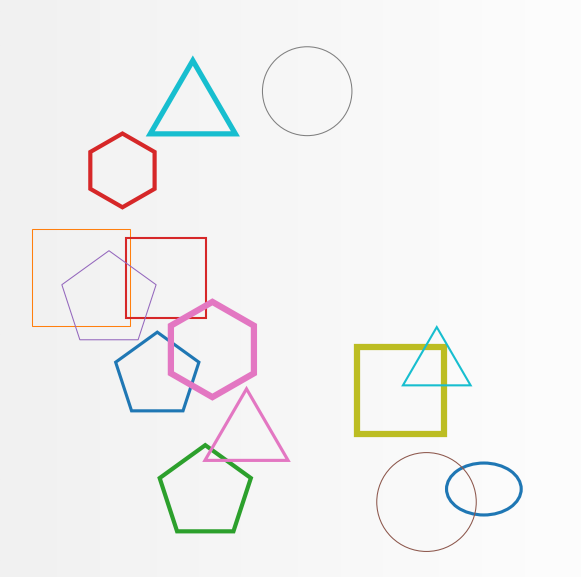[{"shape": "oval", "thickness": 1.5, "radius": 0.32, "center": [0.832, 0.152]}, {"shape": "pentagon", "thickness": 1.5, "radius": 0.38, "center": [0.271, 0.349]}, {"shape": "square", "thickness": 0.5, "radius": 0.42, "center": [0.139, 0.518]}, {"shape": "pentagon", "thickness": 2, "radius": 0.41, "center": [0.353, 0.146]}, {"shape": "hexagon", "thickness": 2, "radius": 0.32, "center": [0.211, 0.704]}, {"shape": "square", "thickness": 1, "radius": 0.35, "center": [0.285, 0.518]}, {"shape": "pentagon", "thickness": 0.5, "radius": 0.43, "center": [0.187, 0.48]}, {"shape": "circle", "thickness": 0.5, "radius": 0.43, "center": [0.734, 0.13]}, {"shape": "hexagon", "thickness": 3, "radius": 0.41, "center": [0.365, 0.394]}, {"shape": "triangle", "thickness": 1.5, "radius": 0.41, "center": [0.424, 0.243]}, {"shape": "circle", "thickness": 0.5, "radius": 0.38, "center": [0.529, 0.841]}, {"shape": "square", "thickness": 3, "radius": 0.37, "center": [0.689, 0.323]}, {"shape": "triangle", "thickness": 2.5, "radius": 0.42, "center": [0.332, 0.81]}, {"shape": "triangle", "thickness": 1, "radius": 0.34, "center": [0.751, 0.365]}]